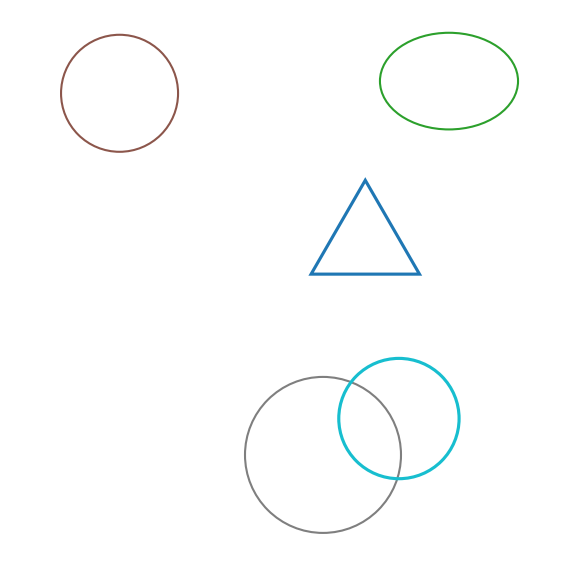[{"shape": "triangle", "thickness": 1.5, "radius": 0.54, "center": [0.633, 0.579]}, {"shape": "oval", "thickness": 1, "radius": 0.6, "center": [0.777, 0.859]}, {"shape": "circle", "thickness": 1, "radius": 0.51, "center": [0.207, 0.838]}, {"shape": "circle", "thickness": 1, "radius": 0.68, "center": [0.559, 0.211]}, {"shape": "circle", "thickness": 1.5, "radius": 0.52, "center": [0.691, 0.274]}]